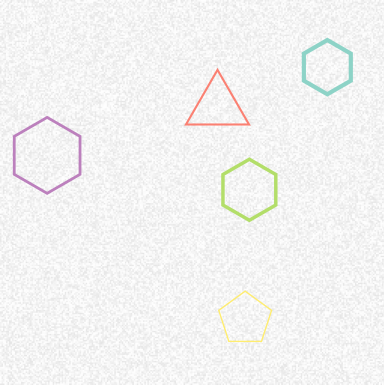[{"shape": "hexagon", "thickness": 3, "radius": 0.35, "center": [0.85, 0.826]}, {"shape": "triangle", "thickness": 1.5, "radius": 0.47, "center": [0.565, 0.724]}, {"shape": "hexagon", "thickness": 2.5, "radius": 0.4, "center": [0.648, 0.507]}, {"shape": "hexagon", "thickness": 2, "radius": 0.49, "center": [0.122, 0.596]}, {"shape": "pentagon", "thickness": 1, "radius": 0.36, "center": [0.637, 0.172]}]